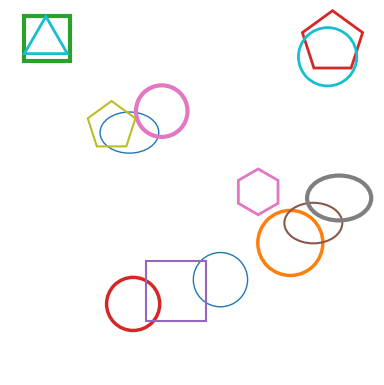[{"shape": "circle", "thickness": 1, "radius": 0.35, "center": [0.573, 0.274]}, {"shape": "oval", "thickness": 1, "radius": 0.38, "center": [0.336, 0.656]}, {"shape": "circle", "thickness": 2.5, "radius": 0.42, "center": [0.754, 0.369]}, {"shape": "square", "thickness": 3, "radius": 0.3, "center": [0.121, 0.9]}, {"shape": "pentagon", "thickness": 2, "radius": 0.41, "center": [0.864, 0.89]}, {"shape": "circle", "thickness": 2.5, "radius": 0.34, "center": [0.346, 0.211]}, {"shape": "square", "thickness": 1.5, "radius": 0.39, "center": [0.457, 0.245]}, {"shape": "oval", "thickness": 1.5, "radius": 0.38, "center": [0.814, 0.421]}, {"shape": "hexagon", "thickness": 2, "radius": 0.3, "center": [0.671, 0.502]}, {"shape": "circle", "thickness": 3, "radius": 0.33, "center": [0.42, 0.711]}, {"shape": "oval", "thickness": 3, "radius": 0.42, "center": [0.881, 0.486]}, {"shape": "pentagon", "thickness": 1.5, "radius": 0.33, "center": [0.29, 0.672]}, {"shape": "triangle", "thickness": 2, "radius": 0.32, "center": [0.119, 0.893]}, {"shape": "circle", "thickness": 2, "radius": 0.38, "center": [0.851, 0.853]}]